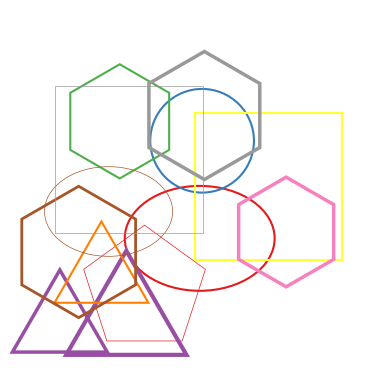[{"shape": "pentagon", "thickness": 0.5, "radius": 0.83, "center": [0.375, 0.249]}, {"shape": "oval", "thickness": 1.5, "radius": 0.97, "center": [0.519, 0.381]}, {"shape": "circle", "thickness": 1.5, "radius": 0.67, "center": [0.525, 0.634]}, {"shape": "hexagon", "thickness": 1.5, "radius": 0.74, "center": [0.311, 0.685]}, {"shape": "triangle", "thickness": 2.5, "radius": 0.71, "center": [0.155, 0.157]}, {"shape": "triangle", "thickness": 3, "radius": 0.9, "center": [0.328, 0.168]}, {"shape": "triangle", "thickness": 1.5, "radius": 0.7, "center": [0.263, 0.284]}, {"shape": "square", "thickness": 1.5, "radius": 0.96, "center": [0.698, 0.515]}, {"shape": "hexagon", "thickness": 2, "radius": 0.85, "center": [0.204, 0.346]}, {"shape": "oval", "thickness": 0.5, "radius": 0.83, "center": [0.282, 0.451]}, {"shape": "hexagon", "thickness": 2.5, "radius": 0.71, "center": [0.743, 0.397]}, {"shape": "hexagon", "thickness": 2.5, "radius": 0.83, "center": [0.531, 0.7]}, {"shape": "square", "thickness": 0.5, "radius": 0.96, "center": [0.335, 0.586]}]